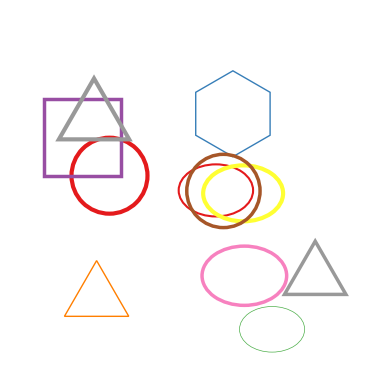[{"shape": "circle", "thickness": 3, "radius": 0.49, "center": [0.284, 0.544]}, {"shape": "oval", "thickness": 1.5, "radius": 0.48, "center": [0.561, 0.505]}, {"shape": "hexagon", "thickness": 1, "radius": 0.56, "center": [0.605, 0.705]}, {"shape": "oval", "thickness": 0.5, "radius": 0.42, "center": [0.707, 0.145]}, {"shape": "square", "thickness": 2.5, "radius": 0.5, "center": [0.214, 0.642]}, {"shape": "triangle", "thickness": 1, "radius": 0.48, "center": [0.251, 0.227]}, {"shape": "oval", "thickness": 3, "radius": 0.52, "center": [0.632, 0.498]}, {"shape": "circle", "thickness": 2.5, "radius": 0.48, "center": [0.58, 0.504]}, {"shape": "oval", "thickness": 2.5, "radius": 0.55, "center": [0.635, 0.284]}, {"shape": "triangle", "thickness": 3, "radius": 0.53, "center": [0.244, 0.691]}, {"shape": "triangle", "thickness": 2.5, "radius": 0.46, "center": [0.819, 0.281]}]